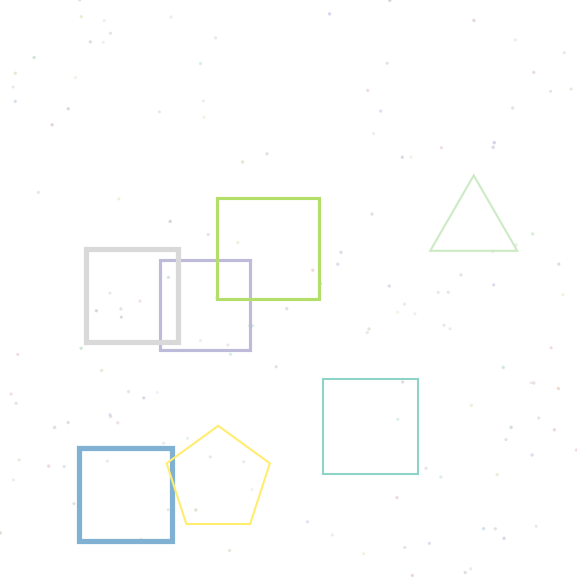[{"shape": "square", "thickness": 1, "radius": 0.41, "center": [0.642, 0.26]}, {"shape": "square", "thickness": 1.5, "radius": 0.39, "center": [0.355, 0.471]}, {"shape": "square", "thickness": 2.5, "radius": 0.4, "center": [0.217, 0.143]}, {"shape": "square", "thickness": 1.5, "radius": 0.44, "center": [0.465, 0.569]}, {"shape": "square", "thickness": 2.5, "radius": 0.4, "center": [0.229, 0.487]}, {"shape": "triangle", "thickness": 1, "radius": 0.44, "center": [0.82, 0.608]}, {"shape": "pentagon", "thickness": 1, "radius": 0.47, "center": [0.378, 0.168]}]